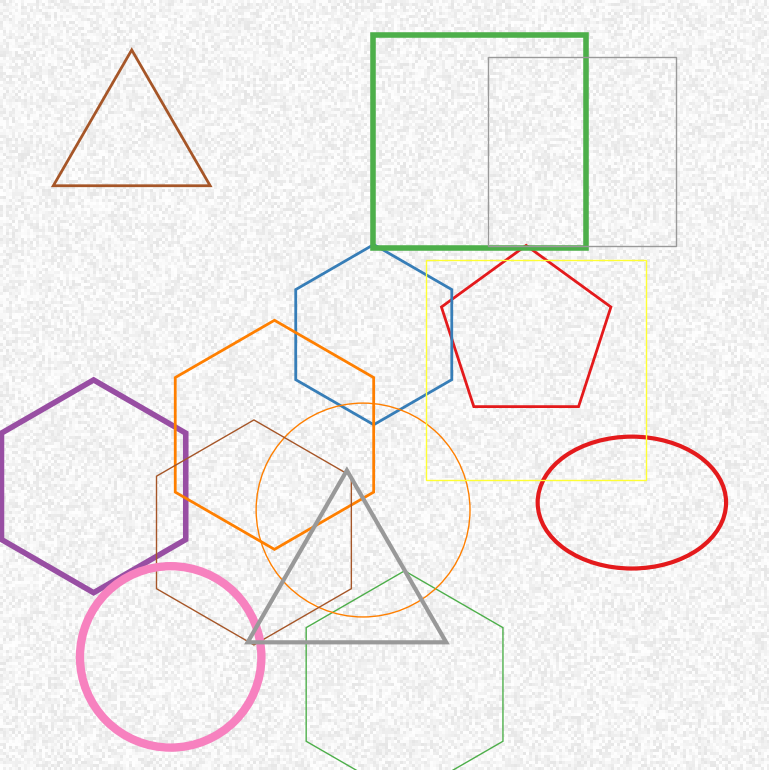[{"shape": "pentagon", "thickness": 1, "radius": 0.58, "center": [0.683, 0.566]}, {"shape": "oval", "thickness": 1.5, "radius": 0.61, "center": [0.821, 0.347]}, {"shape": "hexagon", "thickness": 1, "radius": 0.59, "center": [0.485, 0.565]}, {"shape": "square", "thickness": 2, "radius": 0.69, "center": [0.622, 0.816]}, {"shape": "hexagon", "thickness": 0.5, "radius": 0.74, "center": [0.525, 0.111]}, {"shape": "hexagon", "thickness": 2, "radius": 0.69, "center": [0.122, 0.368]}, {"shape": "hexagon", "thickness": 1, "radius": 0.74, "center": [0.356, 0.435]}, {"shape": "circle", "thickness": 0.5, "radius": 0.69, "center": [0.472, 0.338]}, {"shape": "square", "thickness": 0.5, "radius": 0.71, "center": [0.696, 0.519]}, {"shape": "hexagon", "thickness": 0.5, "radius": 0.73, "center": [0.33, 0.309]}, {"shape": "triangle", "thickness": 1, "radius": 0.59, "center": [0.171, 0.818]}, {"shape": "circle", "thickness": 3, "radius": 0.59, "center": [0.222, 0.147]}, {"shape": "square", "thickness": 0.5, "radius": 0.61, "center": [0.756, 0.803]}, {"shape": "triangle", "thickness": 1.5, "radius": 0.74, "center": [0.451, 0.24]}]